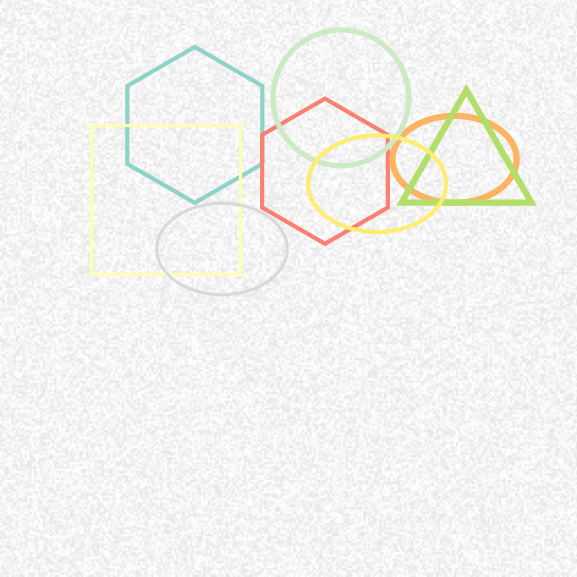[{"shape": "hexagon", "thickness": 2, "radius": 0.67, "center": [0.337, 0.783]}, {"shape": "square", "thickness": 1.5, "radius": 0.65, "center": [0.287, 0.653]}, {"shape": "hexagon", "thickness": 2, "radius": 0.63, "center": [0.563, 0.703]}, {"shape": "oval", "thickness": 3, "radius": 0.54, "center": [0.787, 0.723]}, {"shape": "triangle", "thickness": 3, "radius": 0.65, "center": [0.808, 0.713]}, {"shape": "oval", "thickness": 1.5, "radius": 0.57, "center": [0.384, 0.568]}, {"shape": "circle", "thickness": 2.5, "radius": 0.59, "center": [0.59, 0.83]}, {"shape": "oval", "thickness": 2, "radius": 0.6, "center": [0.653, 0.681]}]